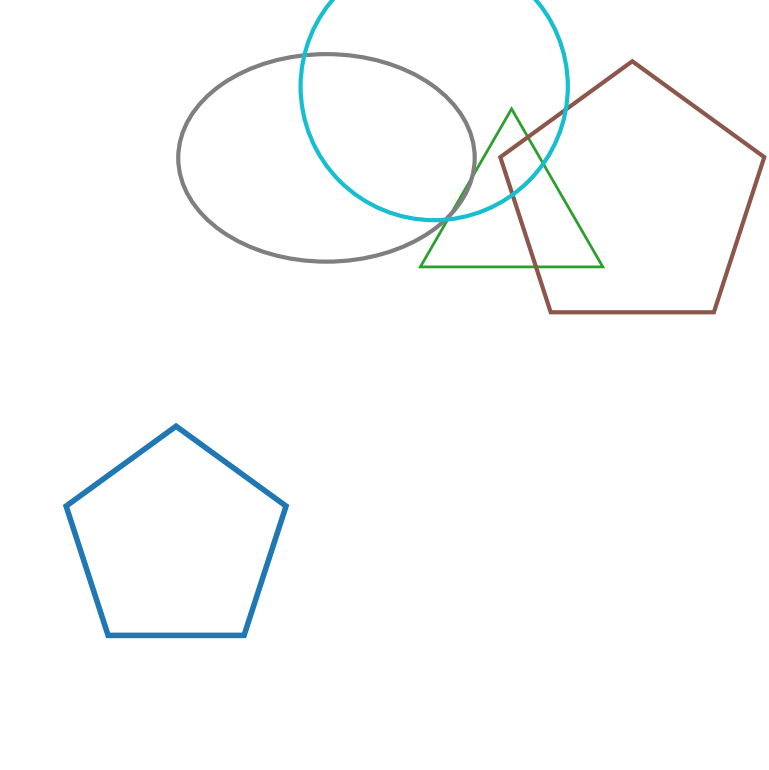[{"shape": "pentagon", "thickness": 2, "radius": 0.75, "center": [0.229, 0.296]}, {"shape": "triangle", "thickness": 1, "radius": 0.68, "center": [0.664, 0.722]}, {"shape": "pentagon", "thickness": 1.5, "radius": 0.9, "center": [0.821, 0.74]}, {"shape": "oval", "thickness": 1.5, "radius": 0.96, "center": [0.424, 0.795]}, {"shape": "circle", "thickness": 1.5, "radius": 0.87, "center": [0.564, 0.888]}]